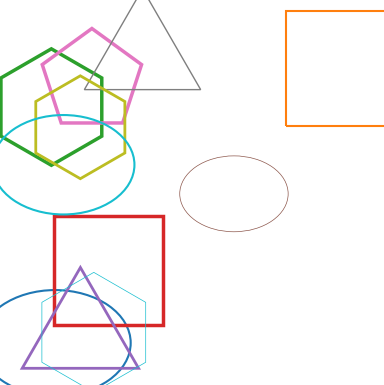[{"shape": "oval", "thickness": 1.5, "radius": 0.98, "center": [0.143, 0.109]}, {"shape": "square", "thickness": 1.5, "radius": 0.74, "center": [0.893, 0.822]}, {"shape": "hexagon", "thickness": 2.5, "radius": 0.76, "center": [0.133, 0.722]}, {"shape": "square", "thickness": 2.5, "radius": 0.71, "center": [0.281, 0.298]}, {"shape": "triangle", "thickness": 2, "radius": 0.87, "center": [0.209, 0.131]}, {"shape": "oval", "thickness": 0.5, "radius": 0.7, "center": [0.608, 0.497]}, {"shape": "pentagon", "thickness": 2.5, "radius": 0.68, "center": [0.239, 0.79]}, {"shape": "triangle", "thickness": 1, "radius": 0.87, "center": [0.37, 0.854]}, {"shape": "hexagon", "thickness": 2, "radius": 0.67, "center": [0.209, 0.669]}, {"shape": "hexagon", "thickness": 0.5, "radius": 0.78, "center": [0.244, 0.137]}, {"shape": "oval", "thickness": 1.5, "radius": 0.92, "center": [0.165, 0.572]}]